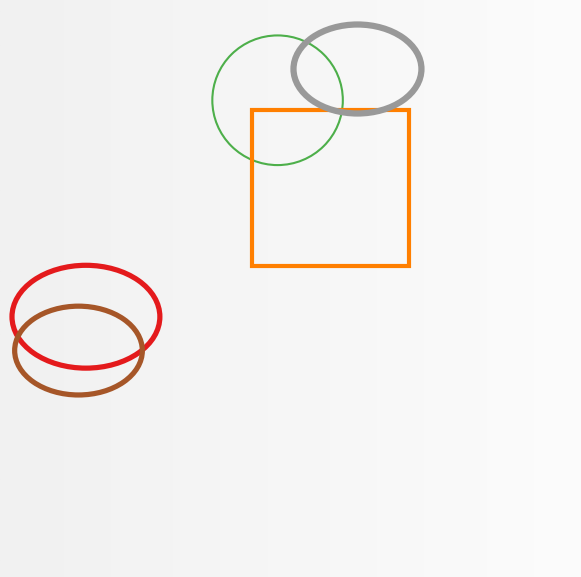[{"shape": "oval", "thickness": 2.5, "radius": 0.64, "center": [0.148, 0.451]}, {"shape": "circle", "thickness": 1, "radius": 0.56, "center": [0.478, 0.826]}, {"shape": "square", "thickness": 2, "radius": 0.68, "center": [0.569, 0.674]}, {"shape": "oval", "thickness": 2.5, "radius": 0.55, "center": [0.135, 0.392]}, {"shape": "oval", "thickness": 3, "radius": 0.55, "center": [0.615, 0.88]}]